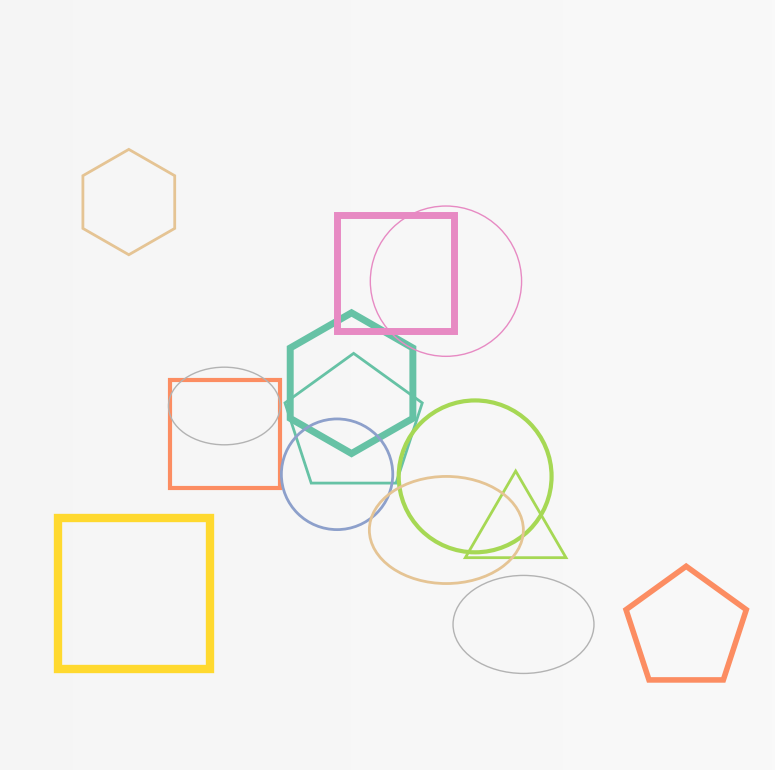[{"shape": "pentagon", "thickness": 1, "radius": 0.47, "center": [0.456, 0.448]}, {"shape": "hexagon", "thickness": 2.5, "radius": 0.46, "center": [0.454, 0.502]}, {"shape": "pentagon", "thickness": 2, "radius": 0.41, "center": [0.885, 0.183]}, {"shape": "square", "thickness": 1.5, "radius": 0.35, "center": [0.29, 0.436]}, {"shape": "circle", "thickness": 1, "radius": 0.36, "center": [0.435, 0.384]}, {"shape": "square", "thickness": 2.5, "radius": 0.38, "center": [0.51, 0.646]}, {"shape": "circle", "thickness": 0.5, "radius": 0.49, "center": [0.575, 0.635]}, {"shape": "triangle", "thickness": 1, "radius": 0.38, "center": [0.665, 0.313]}, {"shape": "circle", "thickness": 1.5, "radius": 0.49, "center": [0.613, 0.381]}, {"shape": "square", "thickness": 3, "radius": 0.49, "center": [0.173, 0.229]}, {"shape": "hexagon", "thickness": 1, "radius": 0.34, "center": [0.166, 0.738]}, {"shape": "oval", "thickness": 1, "radius": 0.5, "center": [0.576, 0.312]}, {"shape": "oval", "thickness": 0.5, "radius": 0.36, "center": [0.289, 0.473]}, {"shape": "oval", "thickness": 0.5, "radius": 0.45, "center": [0.675, 0.189]}]